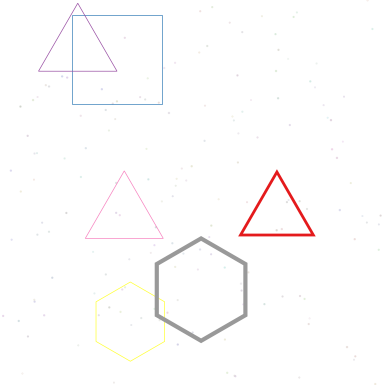[{"shape": "triangle", "thickness": 2, "radius": 0.55, "center": [0.719, 0.444]}, {"shape": "square", "thickness": 0.5, "radius": 0.58, "center": [0.304, 0.845]}, {"shape": "triangle", "thickness": 0.5, "radius": 0.59, "center": [0.202, 0.874]}, {"shape": "hexagon", "thickness": 0.5, "radius": 0.51, "center": [0.339, 0.165]}, {"shape": "triangle", "thickness": 0.5, "radius": 0.58, "center": [0.323, 0.439]}, {"shape": "hexagon", "thickness": 3, "radius": 0.66, "center": [0.522, 0.248]}]